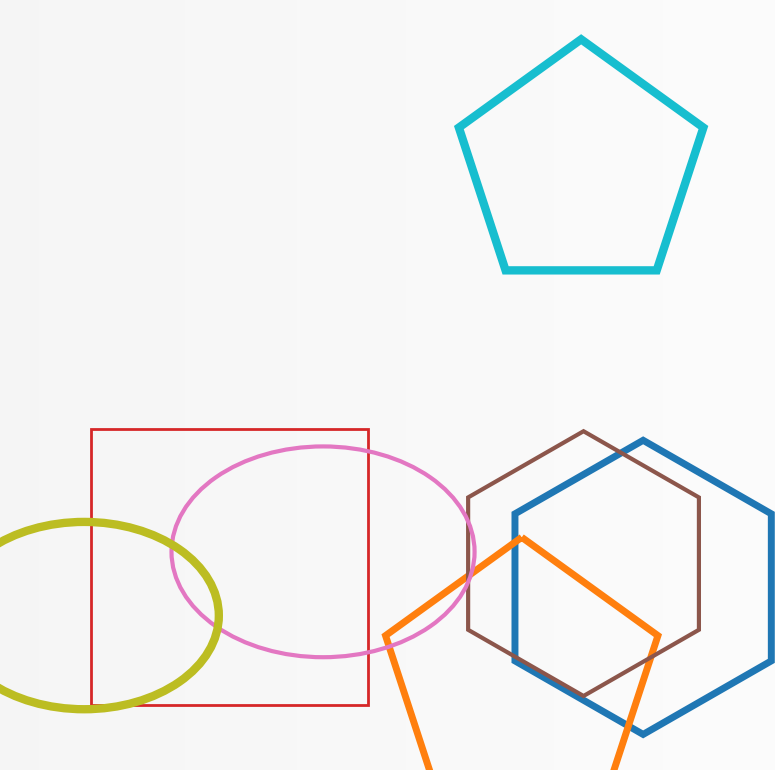[{"shape": "hexagon", "thickness": 2.5, "radius": 0.95, "center": [0.83, 0.237]}, {"shape": "pentagon", "thickness": 2.5, "radius": 0.92, "center": [0.673, 0.117]}, {"shape": "square", "thickness": 1, "radius": 0.89, "center": [0.296, 0.263]}, {"shape": "hexagon", "thickness": 1.5, "radius": 0.86, "center": [0.753, 0.268]}, {"shape": "oval", "thickness": 1.5, "radius": 0.98, "center": [0.417, 0.283]}, {"shape": "oval", "thickness": 3, "radius": 0.87, "center": [0.109, 0.201]}, {"shape": "pentagon", "thickness": 3, "radius": 0.83, "center": [0.75, 0.783]}]